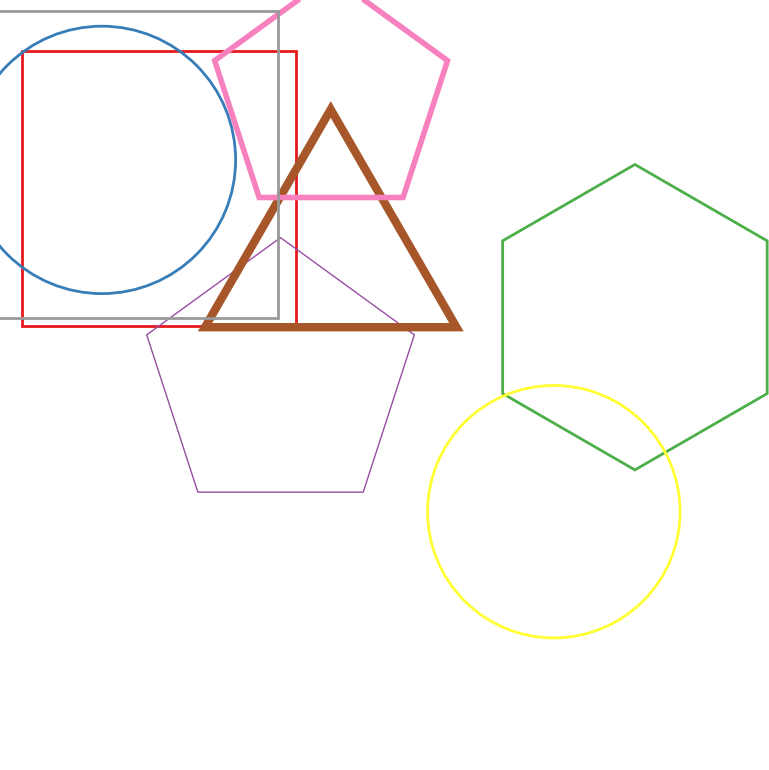[{"shape": "square", "thickness": 1, "radius": 0.89, "center": [0.207, 0.755]}, {"shape": "circle", "thickness": 1, "radius": 0.87, "center": [0.132, 0.792]}, {"shape": "hexagon", "thickness": 1, "radius": 0.99, "center": [0.825, 0.588]}, {"shape": "pentagon", "thickness": 0.5, "radius": 0.91, "center": [0.364, 0.509]}, {"shape": "circle", "thickness": 1, "radius": 0.82, "center": [0.719, 0.335]}, {"shape": "triangle", "thickness": 3, "radius": 0.94, "center": [0.43, 0.669]}, {"shape": "pentagon", "thickness": 2, "radius": 0.79, "center": [0.43, 0.872]}, {"shape": "square", "thickness": 1, "radius": 1.0, "center": [0.161, 0.786]}]